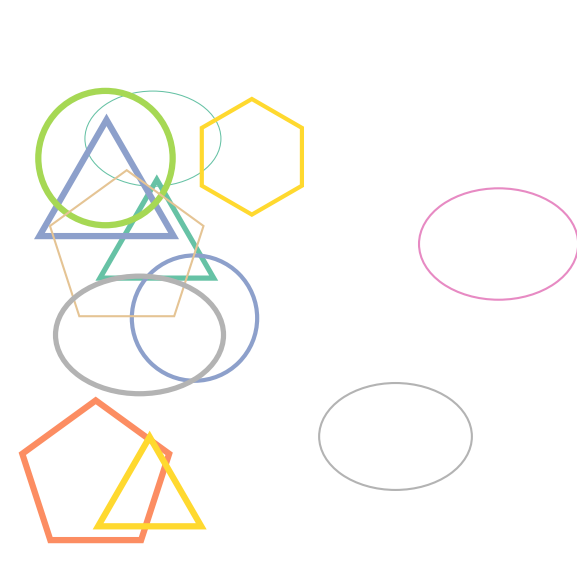[{"shape": "oval", "thickness": 0.5, "radius": 0.59, "center": [0.265, 0.759]}, {"shape": "triangle", "thickness": 2.5, "radius": 0.57, "center": [0.272, 0.574]}, {"shape": "pentagon", "thickness": 3, "radius": 0.67, "center": [0.166, 0.172]}, {"shape": "triangle", "thickness": 3, "radius": 0.67, "center": [0.184, 0.657]}, {"shape": "circle", "thickness": 2, "radius": 0.54, "center": [0.337, 0.448]}, {"shape": "oval", "thickness": 1, "radius": 0.69, "center": [0.863, 0.577]}, {"shape": "circle", "thickness": 3, "radius": 0.58, "center": [0.183, 0.725]}, {"shape": "triangle", "thickness": 3, "radius": 0.52, "center": [0.259, 0.139]}, {"shape": "hexagon", "thickness": 2, "radius": 0.5, "center": [0.436, 0.728]}, {"shape": "pentagon", "thickness": 1, "radius": 0.7, "center": [0.219, 0.565]}, {"shape": "oval", "thickness": 1, "radius": 0.66, "center": [0.685, 0.243]}, {"shape": "oval", "thickness": 2.5, "radius": 0.73, "center": [0.242, 0.419]}]